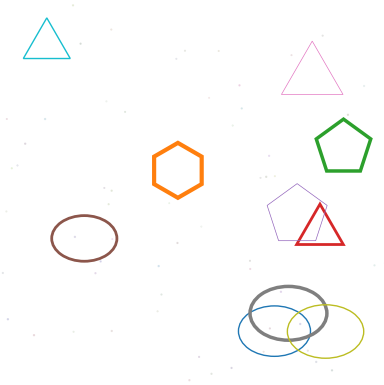[{"shape": "oval", "thickness": 1, "radius": 0.47, "center": [0.713, 0.14]}, {"shape": "hexagon", "thickness": 3, "radius": 0.36, "center": [0.462, 0.558]}, {"shape": "pentagon", "thickness": 2.5, "radius": 0.37, "center": [0.892, 0.616]}, {"shape": "triangle", "thickness": 2, "radius": 0.35, "center": [0.831, 0.4]}, {"shape": "pentagon", "thickness": 0.5, "radius": 0.41, "center": [0.772, 0.441]}, {"shape": "oval", "thickness": 2, "radius": 0.42, "center": [0.219, 0.381]}, {"shape": "triangle", "thickness": 0.5, "radius": 0.46, "center": [0.811, 0.801]}, {"shape": "oval", "thickness": 2.5, "radius": 0.5, "center": [0.749, 0.186]}, {"shape": "oval", "thickness": 1, "radius": 0.5, "center": [0.846, 0.139]}, {"shape": "triangle", "thickness": 1, "radius": 0.35, "center": [0.122, 0.883]}]